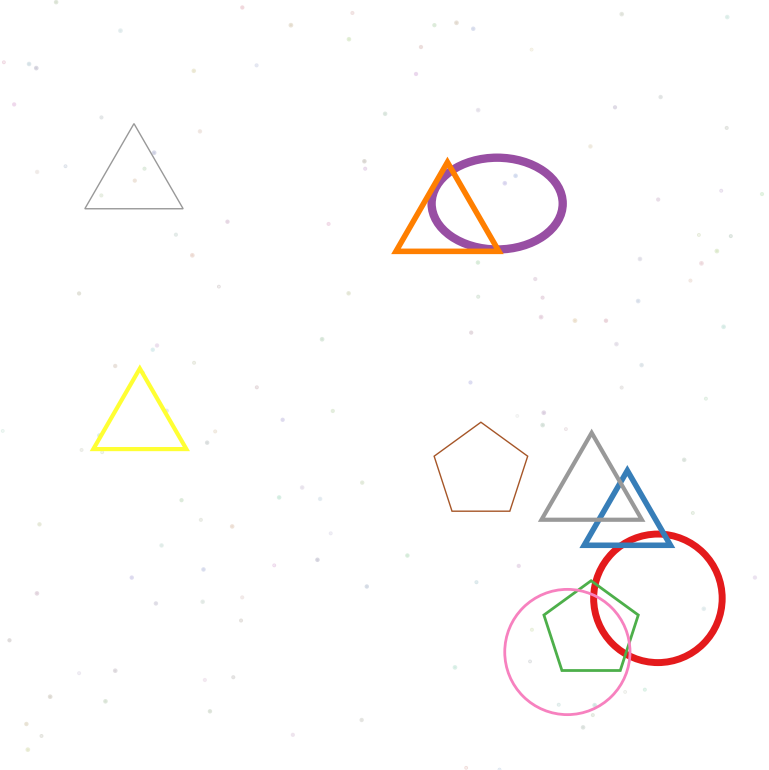[{"shape": "circle", "thickness": 2.5, "radius": 0.42, "center": [0.854, 0.223]}, {"shape": "triangle", "thickness": 2, "radius": 0.32, "center": [0.815, 0.324]}, {"shape": "pentagon", "thickness": 1, "radius": 0.32, "center": [0.768, 0.181]}, {"shape": "oval", "thickness": 3, "radius": 0.43, "center": [0.646, 0.736]}, {"shape": "triangle", "thickness": 2, "radius": 0.39, "center": [0.581, 0.712]}, {"shape": "triangle", "thickness": 1.5, "radius": 0.35, "center": [0.182, 0.452]}, {"shape": "pentagon", "thickness": 0.5, "radius": 0.32, "center": [0.625, 0.388]}, {"shape": "circle", "thickness": 1, "radius": 0.41, "center": [0.737, 0.153]}, {"shape": "triangle", "thickness": 1.5, "radius": 0.38, "center": [0.768, 0.363]}, {"shape": "triangle", "thickness": 0.5, "radius": 0.37, "center": [0.174, 0.766]}]